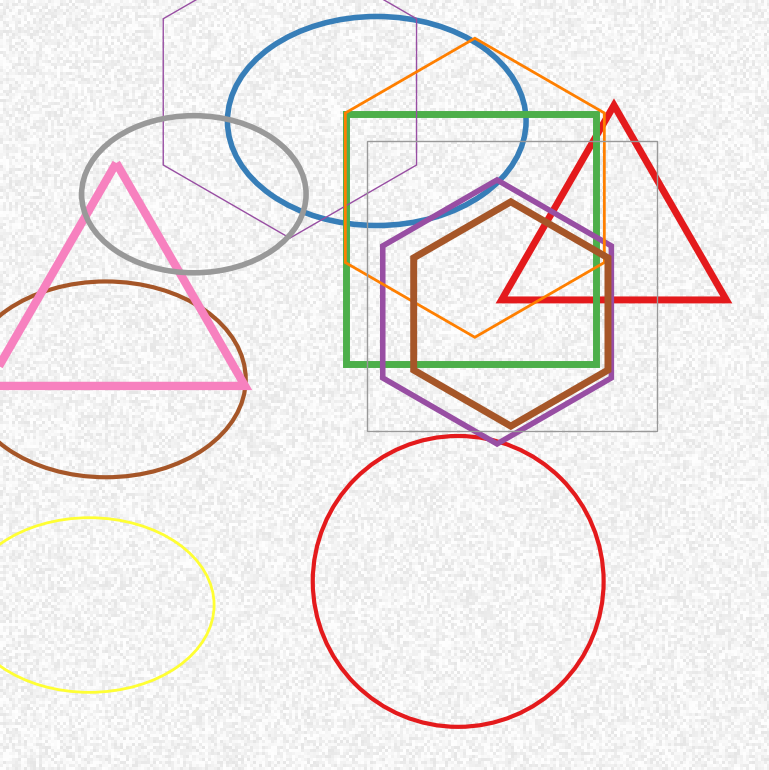[{"shape": "circle", "thickness": 1.5, "radius": 0.94, "center": [0.595, 0.245]}, {"shape": "triangle", "thickness": 2.5, "radius": 0.84, "center": [0.797, 0.695]}, {"shape": "oval", "thickness": 2, "radius": 0.97, "center": [0.489, 0.843]}, {"shape": "square", "thickness": 2.5, "radius": 0.81, "center": [0.612, 0.69]}, {"shape": "hexagon", "thickness": 2, "radius": 0.86, "center": [0.646, 0.595]}, {"shape": "hexagon", "thickness": 0.5, "radius": 0.95, "center": [0.376, 0.881]}, {"shape": "hexagon", "thickness": 1, "radius": 0.97, "center": [0.617, 0.756]}, {"shape": "oval", "thickness": 1, "radius": 0.81, "center": [0.116, 0.214]}, {"shape": "oval", "thickness": 1.5, "radius": 0.91, "center": [0.138, 0.507]}, {"shape": "hexagon", "thickness": 2.5, "radius": 0.73, "center": [0.663, 0.592]}, {"shape": "triangle", "thickness": 3, "radius": 0.97, "center": [0.151, 0.595]}, {"shape": "square", "thickness": 0.5, "radius": 0.94, "center": [0.665, 0.629]}, {"shape": "oval", "thickness": 2, "radius": 0.73, "center": [0.252, 0.748]}]